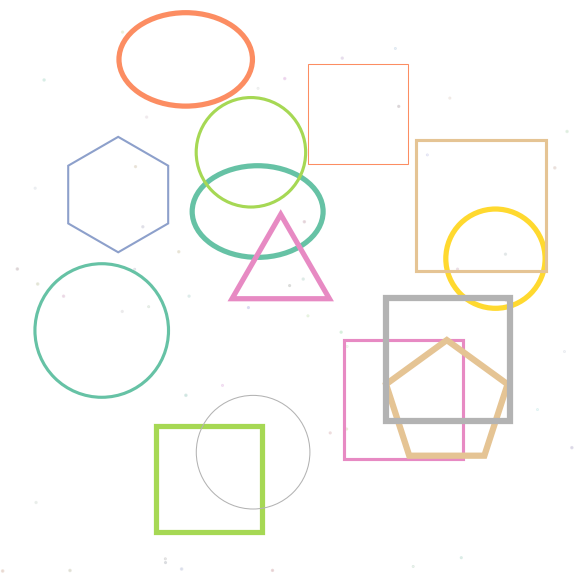[{"shape": "circle", "thickness": 1.5, "radius": 0.58, "center": [0.176, 0.427]}, {"shape": "oval", "thickness": 2.5, "radius": 0.57, "center": [0.446, 0.633]}, {"shape": "square", "thickness": 0.5, "radius": 0.43, "center": [0.62, 0.802]}, {"shape": "oval", "thickness": 2.5, "radius": 0.58, "center": [0.322, 0.896]}, {"shape": "hexagon", "thickness": 1, "radius": 0.5, "center": [0.205, 0.662]}, {"shape": "triangle", "thickness": 2.5, "radius": 0.49, "center": [0.486, 0.531]}, {"shape": "square", "thickness": 1.5, "radius": 0.52, "center": [0.698, 0.307]}, {"shape": "circle", "thickness": 1.5, "radius": 0.47, "center": [0.435, 0.735]}, {"shape": "square", "thickness": 2.5, "radius": 0.46, "center": [0.362, 0.169]}, {"shape": "circle", "thickness": 2.5, "radius": 0.43, "center": [0.858, 0.551]}, {"shape": "pentagon", "thickness": 3, "radius": 0.55, "center": [0.774, 0.3]}, {"shape": "square", "thickness": 1.5, "radius": 0.56, "center": [0.832, 0.643]}, {"shape": "square", "thickness": 3, "radius": 0.54, "center": [0.776, 0.377]}, {"shape": "circle", "thickness": 0.5, "radius": 0.49, "center": [0.438, 0.216]}]